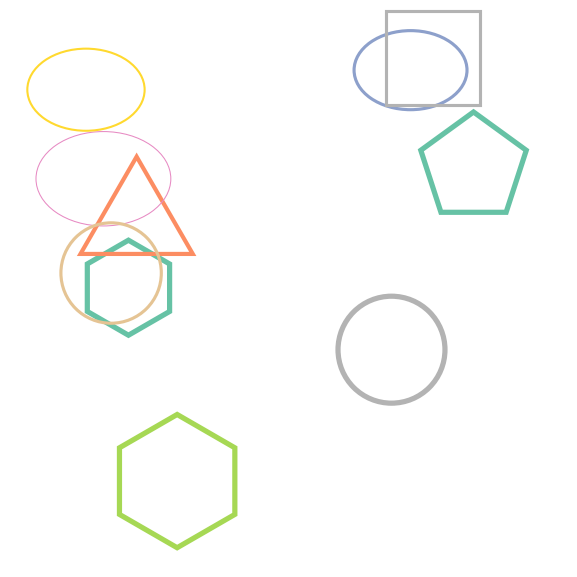[{"shape": "hexagon", "thickness": 2.5, "radius": 0.41, "center": [0.222, 0.501]}, {"shape": "pentagon", "thickness": 2.5, "radius": 0.48, "center": [0.82, 0.709]}, {"shape": "triangle", "thickness": 2, "radius": 0.56, "center": [0.237, 0.616]}, {"shape": "oval", "thickness": 1.5, "radius": 0.49, "center": [0.711, 0.878]}, {"shape": "oval", "thickness": 0.5, "radius": 0.58, "center": [0.179, 0.69]}, {"shape": "hexagon", "thickness": 2.5, "radius": 0.58, "center": [0.307, 0.166]}, {"shape": "oval", "thickness": 1, "radius": 0.51, "center": [0.149, 0.844]}, {"shape": "circle", "thickness": 1.5, "radius": 0.43, "center": [0.192, 0.526]}, {"shape": "square", "thickness": 1.5, "radius": 0.41, "center": [0.75, 0.899]}, {"shape": "circle", "thickness": 2.5, "radius": 0.46, "center": [0.678, 0.394]}]